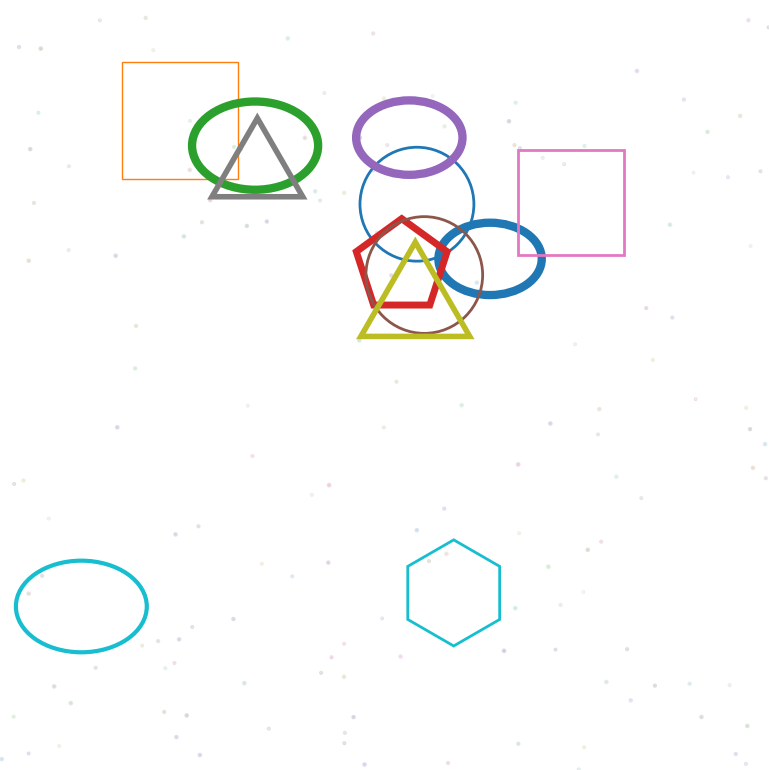[{"shape": "oval", "thickness": 3, "radius": 0.34, "center": [0.636, 0.664]}, {"shape": "circle", "thickness": 1, "radius": 0.37, "center": [0.541, 0.735]}, {"shape": "square", "thickness": 0.5, "radius": 0.38, "center": [0.234, 0.844]}, {"shape": "oval", "thickness": 3, "radius": 0.41, "center": [0.331, 0.811]}, {"shape": "pentagon", "thickness": 2.5, "radius": 0.31, "center": [0.522, 0.654]}, {"shape": "oval", "thickness": 3, "radius": 0.35, "center": [0.532, 0.821]}, {"shape": "circle", "thickness": 1, "radius": 0.38, "center": [0.551, 0.643]}, {"shape": "square", "thickness": 1, "radius": 0.34, "center": [0.742, 0.737]}, {"shape": "triangle", "thickness": 2, "radius": 0.34, "center": [0.334, 0.779]}, {"shape": "triangle", "thickness": 2, "radius": 0.41, "center": [0.539, 0.604]}, {"shape": "hexagon", "thickness": 1, "radius": 0.34, "center": [0.589, 0.23]}, {"shape": "oval", "thickness": 1.5, "radius": 0.42, "center": [0.106, 0.212]}]